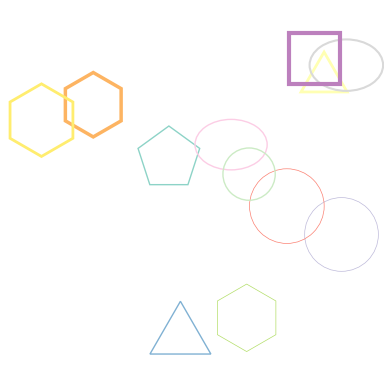[{"shape": "pentagon", "thickness": 1, "radius": 0.42, "center": [0.439, 0.588]}, {"shape": "triangle", "thickness": 2, "radius": 0.35, "center": [0.842, 0.796]}, {"shape": "circle", "thickness": 0.5, "radius": 0.48, "center": [0.887, 0.391]}, {"shape": "circle", "thickness": 0.5, "radius": 0.48, "center": [0.745, 0.465]}, {"shape": "triangle", "thickness": 1, "radius": 0.46, "center": [0.469, 0.126]}, {"shape": "hexagon", "thickness": 2.5, "radius": 0.42, "center": [0.242, 0.728]}, {"shape": "hexagon", "thickness": 0.5, "radius": 0.44, "center": [0.641, 0.174]}, {"shape": "oval", "thickness": 1, "radius": 0.47, "center": [0.6, 0.624]}, {"shape": "oval", "thickness": 1.5, "radius": 0.48, "center": [0.9, 0.831]}, {"shape": "square", "thickness": 3, "radius": 0.33, "center": [0.817, 0.848]}, {"shape": "circle", "thickness": 1, "radius": 0.34, "center": [0.647, 0.548]}, {"shape": "hexagon", "thickness": 2, "radius": 0.47, "center": [0.108, 0.688]}]